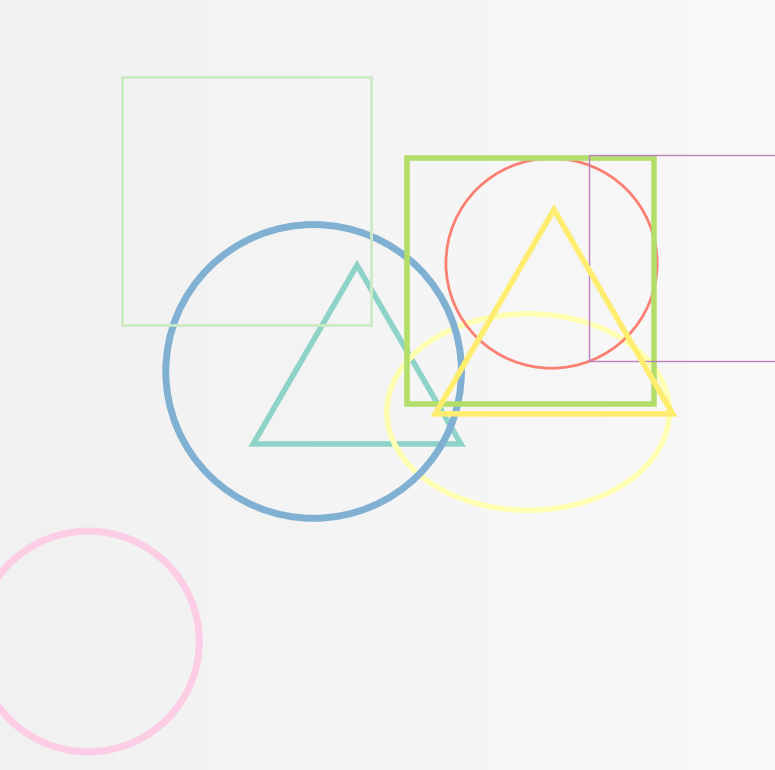[{"shape": "triangle", "thickness": 2, "radius": 0.77, "center": [0.461, 0.501]}, {"shape": "oval", "thickness": 2, "radius": 0.91, "center": [0.681, 0.465]}, {"shape": "circle", "thickness": 1, "radius": 0.68, "center": [0.712, 0.658]}, {"shape": "circle", "thickness": 2.5, "radius": 0.95, "center": [0.405, 0.518]}, {"shape": "square", "thickness": 2, "radius": 0.8, "center": [0.685, 0.635]}, {"shape": "circle", "thickness": 2.5, "radius": 0.72, "center": [0.114, 0.167]}, {"shape": "square", "thickness": 0.5, "radius": 0.67, "center": [0.894, 0.665]}, {"shape": "square", "thickness": 1, "radius": 0.8, "center": [0.318, 0.739]}, {"shape": "triangle", "thickness": 2, "radius": 0.88, "center": [0.715, 0.551]}]